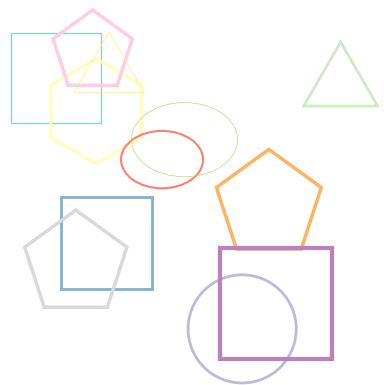[{"shape": "square", "thickness": 1, "radius": 0.59, "center": [0.146, 0.798]}, {"shape": "hexagon", "thickness": 2, "radius": 0.68, "center": [0.25, 0.711]}, {"shape": "circle", "thickness": 2, "radius": 0.7, "center": [0.629, 0.146]}, {"shape": "oval", "thickness": 1.5, "radius": 0.53, "center": [0.421, 0.585]}, {"shape": "square", "thickness": 2, "radius": 0.59, "center": [0.277, 0.369]}, {"shape": "pentagon", "thickness": 2.5, "radius": 0.72, "center": [0.698, 0.469]}, {"shape": "oval", "thickness": 0.5, "radius": 0.69, "center": [0.479, 0.637]}, {"shape": "pentagon", "thickness": 2.5, "radius": 0.54, "center": [0.241, 0.866]}, {"shape": "pentagon", "thickness": 2.5, "radius": 0.7, "center": [0.197, 0.315]}, {"shape": "square", "thickness": 3, "radius": 0.72, "center": [0.716, 0.212]}, {"shape": "triangle", "thickness": 2, "radius": 0.55, "center": [0.885, 0.78]}, {"shape": "triangle", "thickness": 0.5, "radius": 0.52, "center": [0.283, 0.813]}]